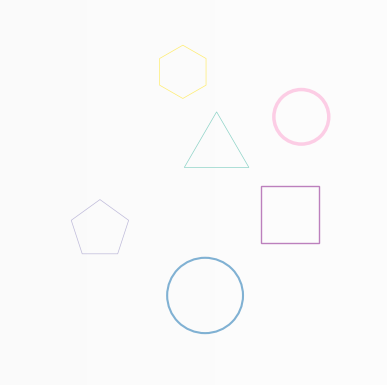[{"shape": "triangle", "thickness": 0.5, "radius": 0.48, "center": [0.559, 0.613]}, {"shape": "pentagon", "thickness": 0.5, "radius": 0.39, "center": [0.258, 0.404]}, {"shape": "circle", "thickness": 1.5, "radius": 0.49, "center": [0.529, 0.233]}, {"shape": "circle", "thickness": 2.5, "radius": 0.35, "center": [0.778, 0.697]}, {"shape": "square", "thickness": 1, "radius": 0.37, "center": [0.748, 0.443]}, {"shape": "hexagon", "thickness": 0.5, "radius": 0.35, "center": [0.472, 0.813]}]